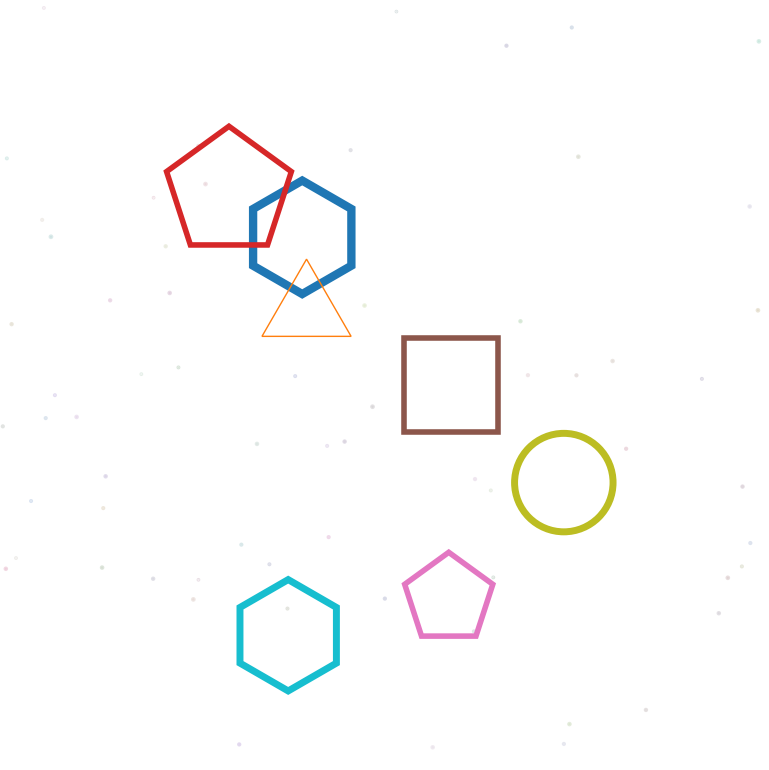[{"shape": "hexagon", "thickness": 3, "radius": 0.37, "center": [0.393, 0.692]}, {"shape": "triangle", "thickness": 0.5, "radius": 0.33, "center": [0.398, 0.597]}, {"shape": "pentagon", "thickness": 2, "radius": 0.43, "center": [0.297, 0.751]}, {"shape": "square", "thickness": 2, "radius": 0.3, "center": [0.586, 0.5]}, {"shape": "pentagon", "thickness": 2, "radius": 0.3, "center": [0.583, 0.223]}, {"shape": "circle", "thickness": 2.5, "radius": 0.32, "center": [0.732, 0.373]}, {"shape": "hexagon", "thickness": 2.5, "radius": 0.36, "center": [0.374, 0.175]}]